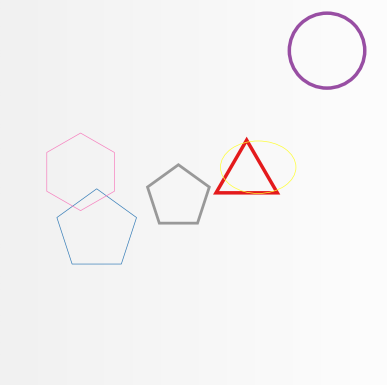[{"shape": "triangle", "thickness": 2.5, "radius": 0.46, "center": [0.637, 0.545]}, {"shape": "pentagon", "thickness": 0.5, "radius": 0.54, "center": [0.25, 0.402]}, {"shape": "circle", "thickness": 2.5, "radius": 0.49, "center": [0.844, 0.869]}, {"shape": "oval", "thickness": 0.5, "radius": 0.49, "center": [0.666, 0.566]}, {"shape": "hexagon", "thickness": 0.5, "radius": 0.5, "center": [0.208, 0.554]}, {"shape": "pentagon", "thickness": 2, "radius": 0.42, "center": [0.46, 0.488]}]